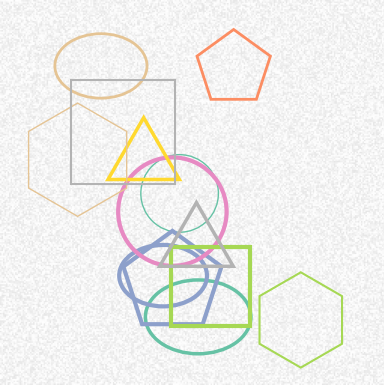[{"shape": "oval", "thickness": 2.5, "radius": 0.69, "center": [0.515, 0.177]}, {"shape": "circle", "thickness": 1, "radius": 0.5, "center": [0.467, 0.498]}, {"shape": "pentagon", "thickness": 2, "radius": 0.5, "center": [0.607, 0.823]}, {"shape": "oval", "thickness": 3, "radius": 0.57, "center": [0.424, 0.284]}, {"shape": "pentagon", "thickness": 3, "radius": 0.67, "center": [0.448, 0.266]}, {"shape": "circle", "thickness": 3, "radius": 0.7, "center": [0.448, 0.45]}, {"shape": "hexagon", "thickness": 1.5, "radius": 0.62, "center": [0.781, 0.169]}, {"shape": "square", "thickness": 3, "radius": 0.51, "center": [0.546, 0.256]}, {"shape": "triangle", "thickness": 2.5, "radius": 0.54, "center": [0.373, 0.587]}, {"shape": "hexagon", "thickness": 1, "radius": 0.74, "center": [0.202, 0.585]}, {"shape": "oval", "thickness": 2, "radius": 0.6, "center": [0.262, 0.829]}, {"shape": "triangle", "thickness": 2.5, "radius": 0.55, "center": [0.51, 0.363]}, {"shape": "square", "thickness": 1.5, "radius": 0.67, "center": [0.319, 0.657]}]